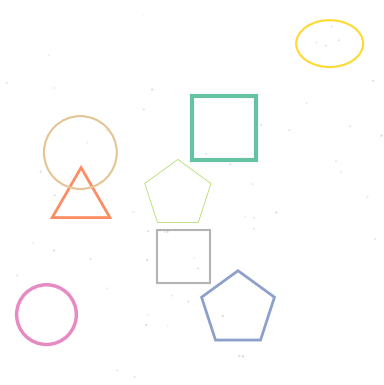[{"shape": "square", "thickness": 3, "radius": 0.42, "center": [0.582, 0.668]}, {"shape": "triangle", "thickness": 2, "radius": 0.43, "center": [0.211, 0.478]}, {"shape": "pentagon", "thickness": 2, "radius": 0.5, "center": [0.618, 0.197]}, {"shape": "circle", "thickness": 2.5, "radius": 0.39, "center": [0.121, 0.183]}, {"shape": "pentagon", "thickness": 0.5, "radius": 0.45, "center": [0.462, 0.495]}, {"shape": "oval", "thickness": 1.5, "radius": 0.43, "center": [0.856, 0.887]}, {"shape": "circle", "thickness": 1.5, "radius": 0.47, "center": [0.209, 0.604]}, {"shape": "square", "thickness": 1.5, "radius": 0.34, "center": [0.478, 0.334]}]